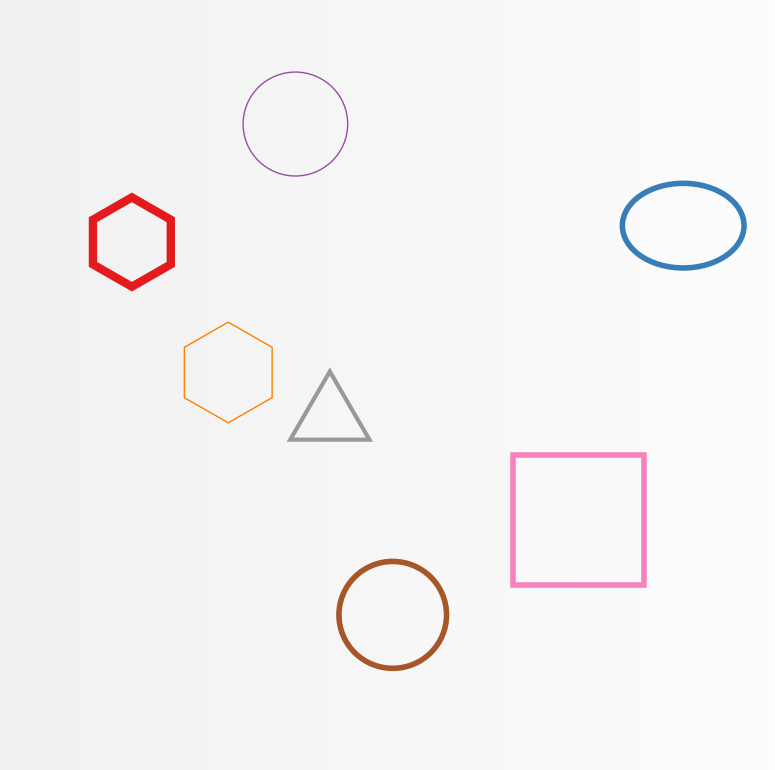[{"shape": "hexagon", "thickness": 3, "radius": 0.29, "center": [0.17, 0.686]}, {"shape": "oval", "thickness": 2, "radius": 0.39, "center": [0.882, 0.707]}, {"shape": "circle", "thickness": 0.5, "radius": 0.34, "center": [0.381, 0.839]}, {"shape": "hexagon", "thickness": 0.5, "radius": 0.33, "center": [0.295, 0.516]}, {"shape": "circle", "thickness": 2, "radius": 0.35, "center": [0.507, 0.201]}, {"shape": "square", "thickness": 2, "radius": 0.42, "center": [0.747, 0.325]}, {"shape": "triangle", "thickness": 1.5, "radius": 0.29, "center": [0.426, 0.459]}]